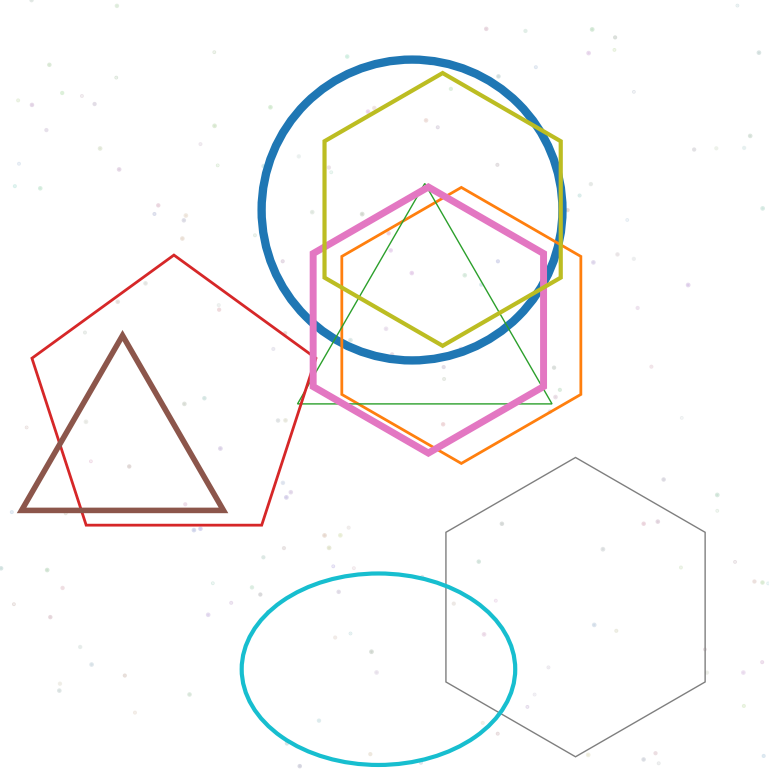[{"shape": "circle", "thickness": 3, "radius": 0.98, "center": [0.535, 0.727]}, {"shape": "hexagon", "thickness": 1, "radius": 0.9, "center": [0.599, 0.577]}, {"shape": "triangle", "thickness": 0.5, "radius": 0.95, "center": [0.552, 0.571]}, {"shape": "pentagon", "thickness": 1, "radius": 0.97, "center": [0.226, 0.475]}, {"shape": "triangle", "thickness": 2, "radius": 0.76, "center": [0.159, 0.413]}, {"shape": "hexagon", "thickness": 2.5, "radius": 0.86, "center": [0.556, 0.584]}, {"shape": "hexagon", "thickness": 0.5, "radius": 0.97, "center": [0.747, 0.212]}, {"shape": "hexagon", "thickness": 1.5, "radius": 0.89, "center": [0.575, 0.728]}, {"shape": "oval", "thickness": 1.5, "radius": 0.89, "center": [0.492, 0.131]}]